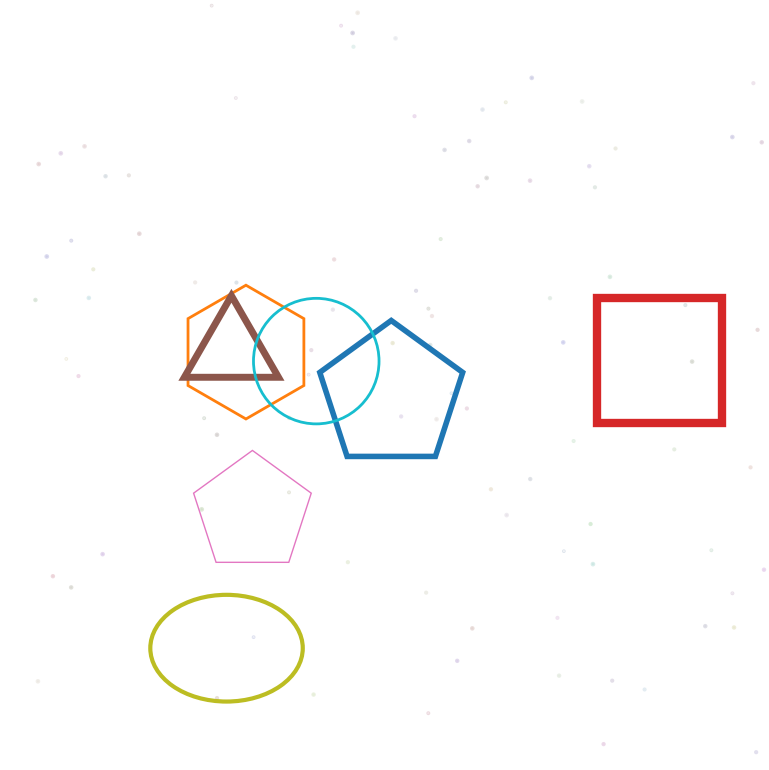[{"shape": "pentagon", "thickness": 2, "radius": 0.49, "center": [0.508, 0.486]}, {"shape": "hexagon", "thickness": 1, "radius": 0.43, "center": [0.319, 0.543]}, {"shape": "square", "thickness": 3, "radius": 0.41, "center": [0.856, 0.531]}, {"shape": "triangle", "thickness": 2.5, "radius": 0.35, "center": [0.301, 0.545]}, {"shape": "pentagon", "thickness": 0.5, "radius": 0.4, "center": [0.328, 0.335]}, {"shape": "oval", "thickness": 1.5, "radius": 0.49, "center": [0.294, 0.158]}, {"shape": "circle", "thickness": 1, "radius": 0.41, "center": [0.411, 0.531]}]